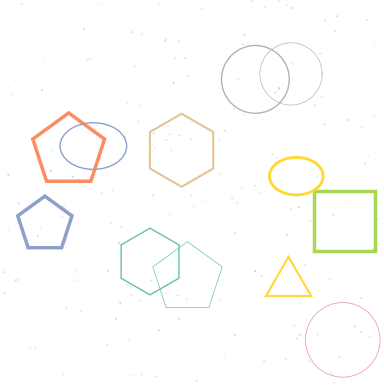[{"shape": "pentagon", "thickness": 0.5, "radius": 0.47, "center": [0.487, 0.278]}, {"shape": "hexagon", "thickness": 1, "radius": 0.43, "center": [0.39, 0.321]}, {"shape": "pentagon", "thickness": 2.5, "radius": 0.49, "center": [0.178, 0.609]}, {"shape": "pentagon", "thickness": 2.5, "radius": 0.37, "center": [0.117, 0.416]}, {"shape": "oval", "thickness": 1, "radius": 0.43, "center": [0.242, 0.621]}, {"shape": "circle", "thickness": 0.5, "radius": 0.48, "center": [0.89, 0.117]}, {"shape": "square", "thickness": 2.5, "radius": 0.4, "center": [0.896, 0.426]}, {"shape": "triangle", "thickness": 1.5, "radius": 0.34, "center": [0.749, 0.265]}, {"shape": "oval", "thickness": 2, "radius": 0.35, "center": [0.77, 0.542]}, {"shape": "hexagon", "thickness": 1.5, "radius": 0.47, "center": [0.472, 0.61]}, {"shape": "circle", "thickness": 1, "radius": 0.44, "center": [0.663, 0.794]}, {"shape": "circle", "thickness": 0.5, "radius": 0.4, "center": [0.756, 0.808]}]